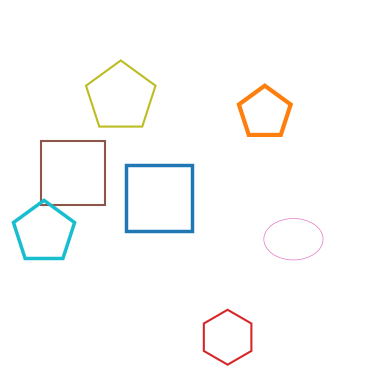[{"shape": "square", "thickness": 2.5, "radius": 0.42, "center": [0.413, 0.485]}, {"shape": "pentagon", "thickness": 3, "radius": 0.35, "center": [0.688, 0.707]}, {"shape": "hexagon", "thickness": 1.5, "radius": 0.36, "center": [0.591, 0.124]}, {"shape": "square", "thickness": 1.5, "radius": 0.41, "center": [0.19, 0.551]}, {"shape": "oval", "thickness": 0.5, "radius": 0.38, "center": [0.762, 0.379]}, {"shape": "pentagon", "thickness": 1.5, "radius": 0.47, "center": [0.314, 0.748]}, {"shape": "pentagon", "thickness": 2.5, "radius": 0.42, "center": [0.114, 0.396]}]